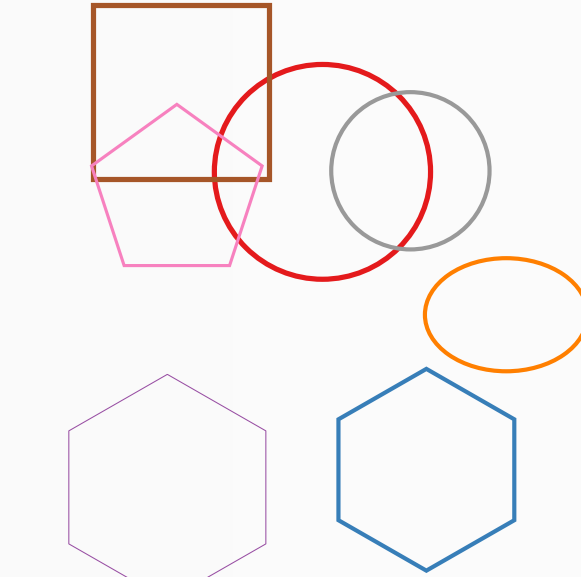[{"shape": "circle", "thickness": 2.5, "radius": 0.93, "center": [0.555, 0.702]}, {"shape": "hexagon", "thickness": 2, "radius": 0.87, "center": [0.734, 0.186]}, {"shape": "hexagon", "thickness": 0.5, "radius": 0.98, "center": [0.288, 0.155]}, {"shape": "oval", "thickness": 2, "radius": 0.7, "center": [0.871, 0.454]}, {"shape": "square", "thickness": 2.5, "radius": 0.76, "center": [0.312, 0.84]}, {"shape": "pentagon", "thickness": 1.5, "radius": 0.77, "center": [0.304, 0.664]}, {"shape": "circle", "thickness": 2, "radius": 0.68, "center": [0.706, 0.703]}]